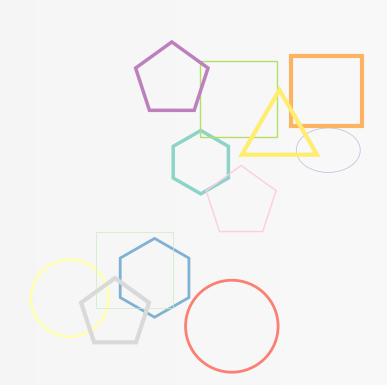[{"shape": "hexagon", "thickness": 2.5, "radius": 0.41, "center": [0.518, 0.579]}, {"shape": "circle", "thickness": 2, "radius": 0.5, "center": [0.18, 0.226]}, {"shape": "oval", "thickness": 0.5, "radius": 0.41, "center": [0.847, 0.61]}, {"shape": "circle", "thickness": 2, "radius": 0.6, "center": [0.598, 0.153]}, {"shape": "hexagon", "thickness": 2, "radius": 0.51, "center": [0.399, 0.278]}, {"shape": "square", "thickness": 3, "radius": 0.46, "center": [0.843, 0.763]}, {"shape": "square", "thickness": 1, "radius": 0.5, "center": [0.616, 0.743]}, {"shape": "pentagon", "thickness": 1, "radius": 0.47, "center": [0.622, 0.475]}, {"shape": "pentagon", "thickness": 3, "radius": 0.46, "center": [0.297, 0.185]}, {"shape": "pentagon", "thickness": 2.5, "radius": 0.49, "center": [0.443, 0.793]}, {"shape": "square", "thickness": 0.5, "radius": 0.5, "center": [0.348, 0.298]}, {"shape": "triangle", "thickness": 3, "radius": 0.56, "center": [0.721, 0.654]}]